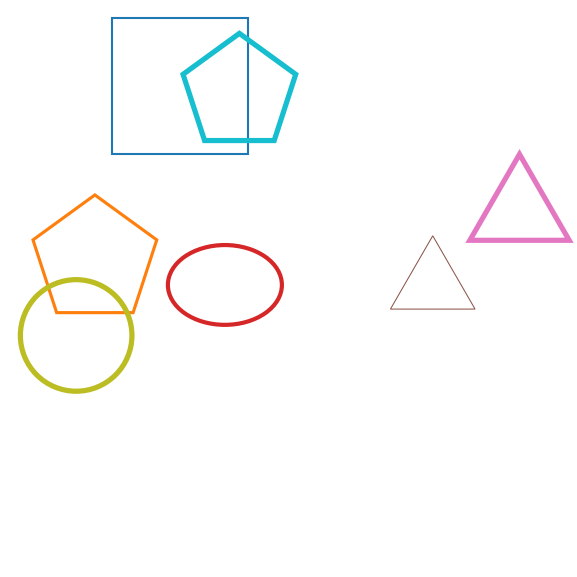[{"shape": "square", "thickness": 1, "radius": 0.59, "center": [0.312, 0.851]}, {"shape": "pentagon", "thickness": 1.5, "radius": 0.56, "center": [0.164, 0.549]}, {"shape": "oval", "thickness": 2, "radius": 0.49, "center": [0.389, 0.506]}, {"shape": "triangle", "thickness": 0.5, "radius": 0.42, "center": [0.749, 0.506]}, {"shape": "triangle", "thickness": 2.5, "radius": 0.5, "center": [0.9, 0.633]}, {"shape": "circle", "thickness": 2.5, "radius": 0.48, "center": [0.132, 0.418]}, {"shape": "pentagon", "thickness": 2.5, "radius": 0.51, "center": [0.415, 0.839]}]